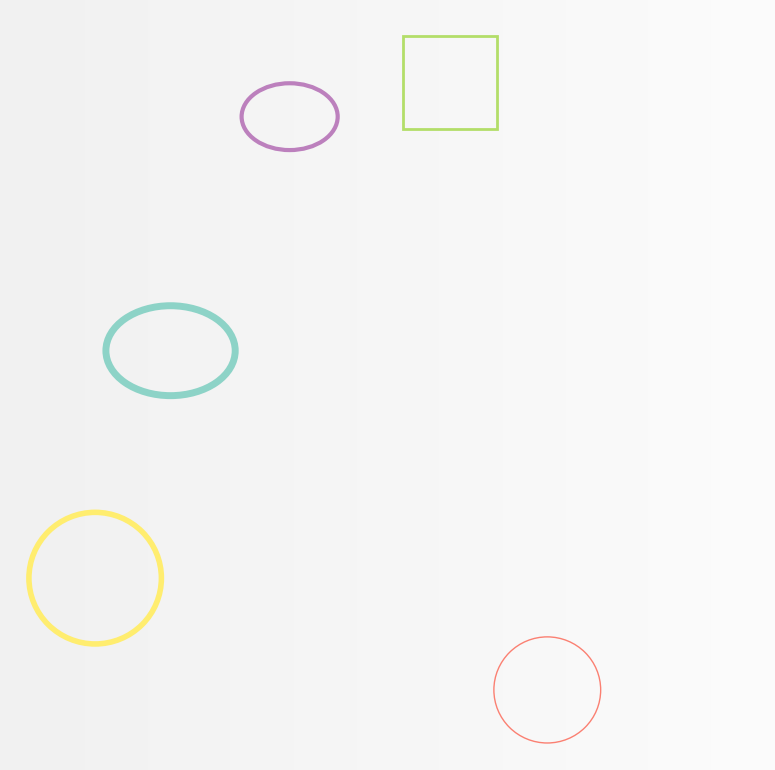[{"shape": "oval", "thickness": 2.5, "radius": 0.42, "center": [0.22, 0.545]}, {"shape": "circle", "thickness": 0.5, "radius": 0.34, "center": [0.706, 0.104]}, {"shape": "square", "thickness": 1, "radius": 0.3, "center": [0.58, 0.893]}, {"shape": "oval", "thickness": 1.5, "radius": 0.31, "center": [0.374, 0.848]}, {"shape": "circle", "thickness": 2, "radius": 0.43, "center": [0.123, 0.249]}]